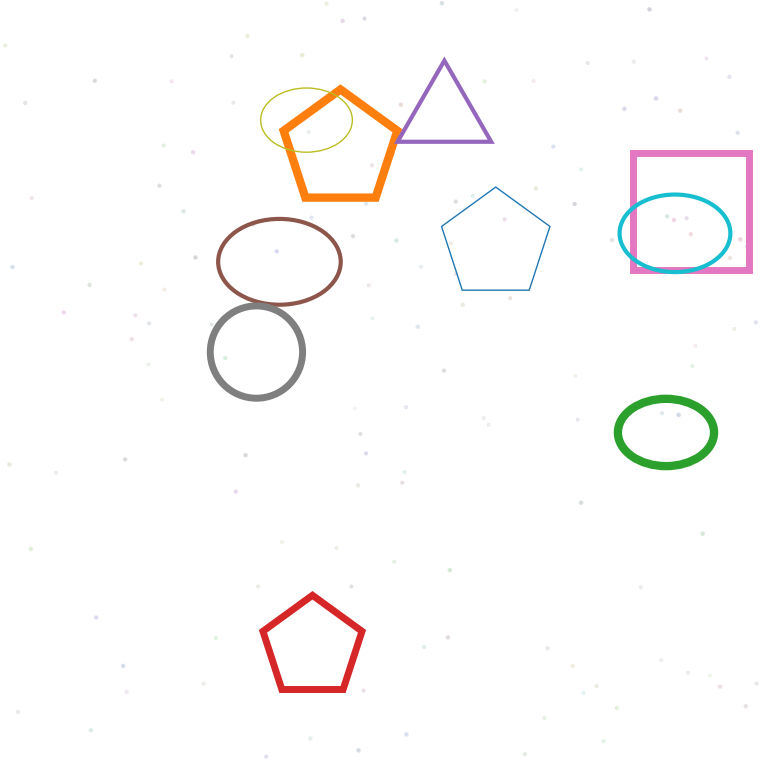[{"shape": "pentagon", "thickness": 0.5, "radius": 0.37, "center": [0.644, 0.683]}, {"shape": "pentagon", "thickness": 3, "radius": 0.39, "center": [0.442, 0.806]}, {"shape": "oval", "thickness": 3, "radius": 0.31, "center": [0.865, 0.438]}, {"shape": "pentagon", "thickness": 2.5, "radius": 0.34, "center": [0.406, 0.159]}, {"shape": "triangle", "thickness": 1.5, "radius": 0.35, "center": [0.577, 0.851]}, {"shape": "oval", "thickness": 1.5, "radius": 0.4, "center": [0.363, 0.66]}, {"shape": "square", "thickness": 2.5, "radius": 0.38, "center": [0.897, 0.725]}, {"shape": "circle", "thickness": 2.5, "radius": 0.3, "center": [0.333, 0.543]}, {"shape": "oval", "thickness": 0.5, "radius": 0.3, "center": [0.398, 0.844]}, {"shape": "oval", "thickness": 1.5, "radius": 0.36, "center": [0.877, 0.697]}]